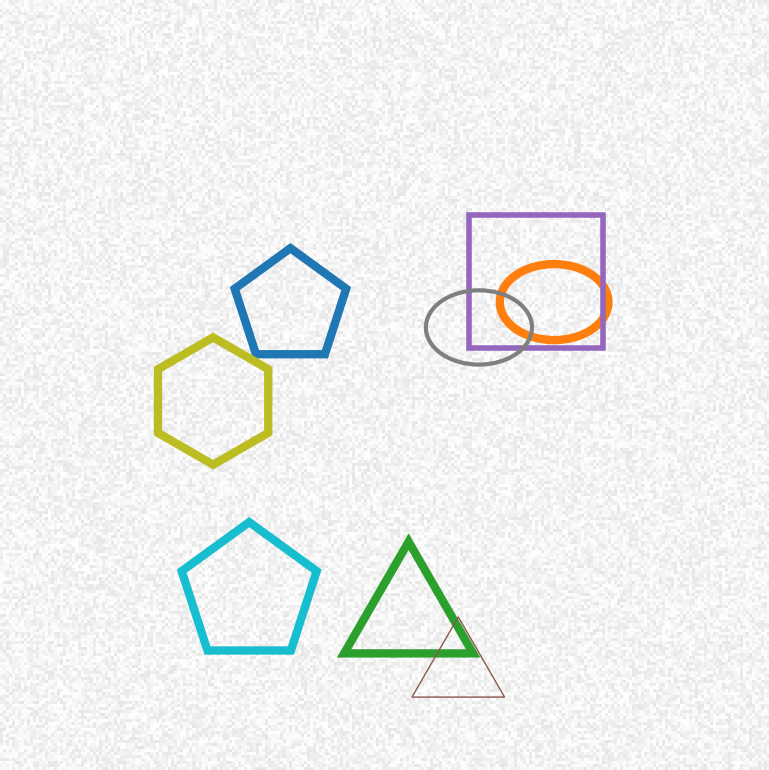[{"shape": "pentagon", "thickness": 3, "radius": 0.38, "center": [0.377, 0.602]}, {"shape": "oval", "thickness": 3, "radius": 0.35, "center": [0.72, 0.608]}, {"shape": "triangle", "thickness": 3, "radius": 0.48, "center": [0.531, 0.2]}, {"shape": "square", "thickness": 2, "radius": 0.43, "center": [0.696, 0.634]}, {"shape": "triangle", "thickness": 0.5, "radius": 0.35, "center": [0.595, 0.129]}, {"shape": "oval", "thickness": 1.5, "radius": 0.34, "center": [0.622, 0.575]}, {"shape": "hexagon", "thickness": 3, "radius": 0.41, "center": [0.277, 0.479]}, {"shape": "pentagon", "thickness": 3, "radius": 0.46, "center": [0.324, 0.23]}]